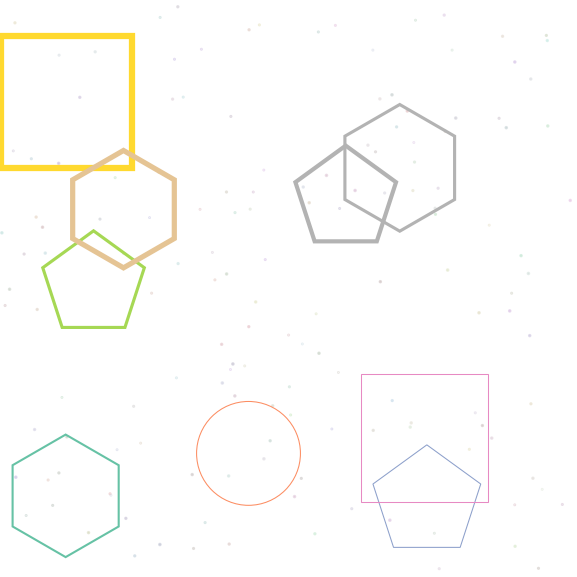[{"shape": "hexagon", "thickness": 1, "radius": 0.53, "center": [0.114, 0.141]}, {"shape": "circle", "thickness": 0.5, "radius": 0.45, "center": [0.43, 0.214]}, {"shape": "pentagon", "thickness": 0.5, "radius": 0.49, "center": [0.739, 0.131]}, {"shape": "square", "thickness": 0.5, "radius": 0.55, "center": [0.736, 0.241]}, {"shape": "pentagon", "thickness": 1.5, "radius": 0.46, "center": [0.162, 0.507]}, {"shape": "square", "thickness": 3, "radius": 0.57, "center": [0.115, 0.823]}, {"shape": "hexagon", "thickness": 2.5, "radius": 0.51, "center": [0.214, 0.637]}, {"shape": "hexagon", "thickness": 1.5, "radius": 0.55, "center": [0.692, 0.708]}, {"shape": "pentagon", "thickness": 2, "radius": 0.46, "center": [0.599, 0.655]}]